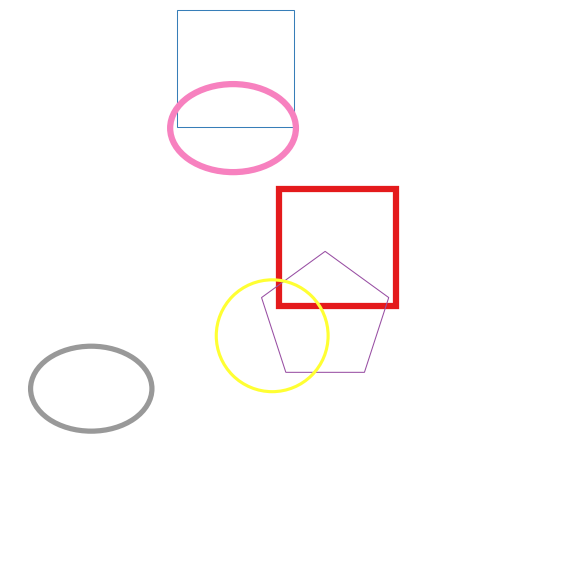[{"shape": "square", "thickness": 3, "radius": 0.51, "center": [0.584, 0.57]}, {"shape": "square", "thickness": 0.5, "radius": 0.51, "center": [0.407, 0.88]}, {"shape": "pentagon", "thickness": 0.5, "radius": 0.58, "center": [0.563, 0.448]}, {"shape": "circle", "thickness": 1.5, "radius": 0.48, "center": [0.471, 0.418]}, {"shape": "oval", "thickness": 3, "radius": 0.54, "center": [0.404, 0.777]}, {"shape": "oval", "thickness": 2.5, "radius": 0.53, "center": [0.158, 0.326]}]